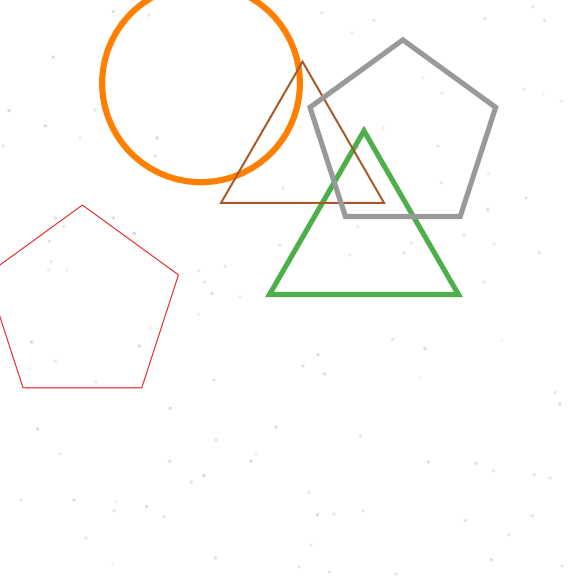[{"shape": "pentagon", "thickness": 0.5, "radius": 0.87, "center": [0.143, 0.469]}, {"shape": "triangle", "thickness": 2.5, "radius": 0.94, "center": [0.63, 0.584]}, {"shape": "circle", "thickness": 3, "radius": 0.86, "center": [0.348, 0.855]}, {"shape": "triangle", "thickness": 1, "radius": 0.82, "center": [0.524, 0.729]}, {"shape": "pentagon", "thickness": 2.5, "radius": 0.85, "center": [0.698, 0.761]}]